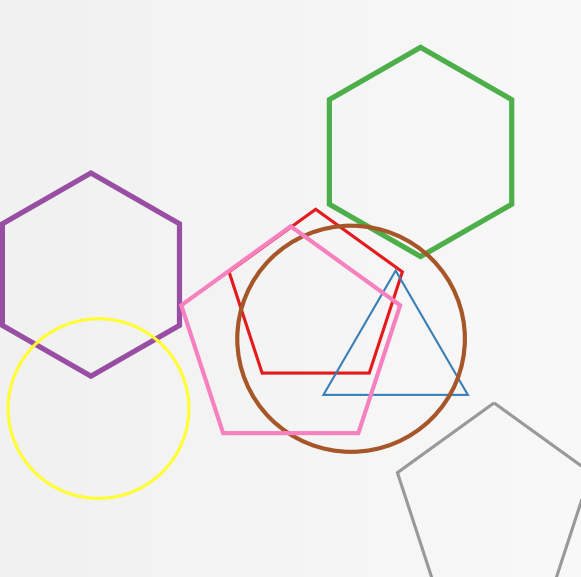[{"shape": "pentagon", "thickness": 1.5, "radius": 0.78, "center": [0.543, 0.48]}, {"shape": "triangle", "thickness": 1, "radius": 0.72, "center": [0.681, 0.387]}, {"shape": "hexagon", "thickness": 2.5, "radius": 0.91, "center": [0.724, 0.736]}, {"shape": "hexagon", "thickness": 2.5, "radius": 0.88, "center": [0.156, 0.524]}, {"shape": "circle", "thickness": 1.5, "radius": 0.78, "center": [0.169, 0.292]}, {"shape": "circle", "thickness": 2, "radius": 0.98, "center": [0.604, 0.413]}, {"shape": "pentagon", "thickness": 2, "radius": 0.99, "center": [0.5, 0.409]}, {"shape": "pentagon", "thickness": 1.5, "radius": 0.87, "center": [0.85, 0.127]}]